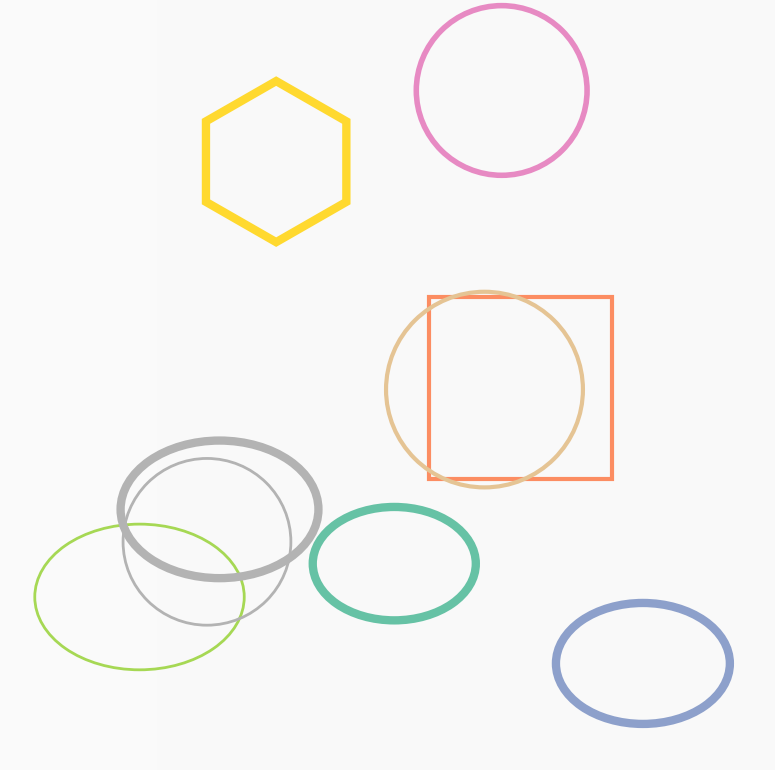[{"shape": "oval", "thickness": 3, "radius": 0.53, "center": [0.509, 0.268]}, {"shape": "square", "thickness": 1.5, "radius": 0.59, "center": [0.671, 0.497]}, {"shape": "oval", "thickness": 3, "radius": 0.56, "center": [0.83, 0.138]}, {"shape": "circle", "thickness": 2, "radius": 0.55, "center": [0.647, 0.883]}, {"shape": "oval", "thickness": 1, "radius": 0.68, "center": [0.18, 0.225]}, {"shape": "hexagon", "thickness": 3, "radius": 0.52, "center": [0.356, 0.79]}, {"shape": "circle", "thickness": 1.5, "radius": 0.64, "center": [0.625, 0.494]}, {"shape": "oval", "thickness": 3, "radius": 0.64, "center": [0.283, 0.339]}, {"shape": "circle", "thickness": 1, "radius": 0.54, "center": [0.267, 0.296]}]